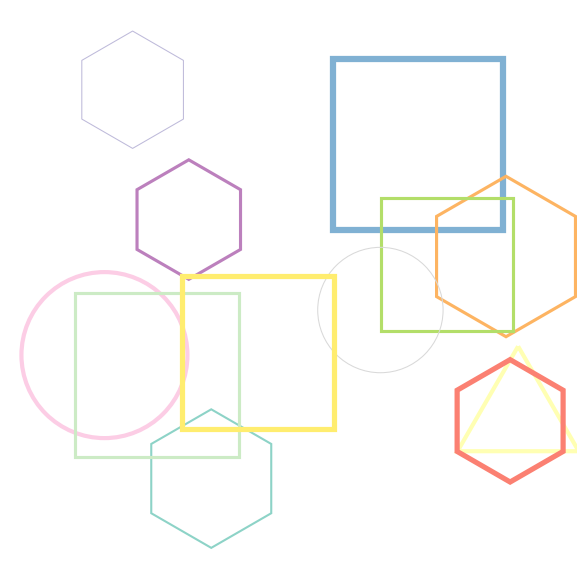[{"shape": "hexagon", "thickness": 1, "radius": 0.6, "center": [0.366, 0.17]}, {"shape": "triangle", "thickness": 2, "radius": 0.61, "center": [0.897, 0.278]}, {"shape": "hexagon", "thickness": 0.5, "radius": 0.51, "center": [0.23, 0.844]}, {"shape": "hexagon", "thickness": 2.5, "radius": 0.53, "center": [0.883, 0.27]}, {"shape": "square", "thickness": 3, "radius": 0.74, "center": [0.724, 0.748]}, {"shape": "hexagon", "thickness": 1.5, "radius": 0.69, "center": [0.876, 0.555]}, {"shape": "square", "thickness": 1.5, "radius": 0.58, "center": [0.774, 0.54]}, {"shape": "circle", "thickness": 2, "radius": 0.72, "center": [0.181, 0.384]}, {"shape": "circle", "thickness": 0.5, "radius": 0.54, "center": [0.659, 0.462]}, {"shape": "hexagon", "thickness": 1.5, "radius": 0.52, "center": [0.327, 0.619]}, {"shape": "square", "thickness": 1.5, "radius": 0.71, "center": [0.272, 0.349]}, {"shape": "square", "thickness": 2.5, "radius": 0.66, "center": [0.447, 0.389]}]